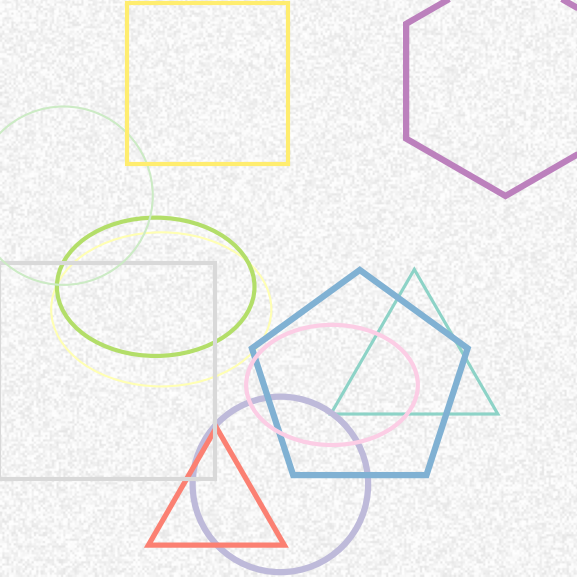[{"shape": "triangle", "thickness": 1.5, "radius": 0.83, "center": [0.717, 0.366]}, {"shape": "oval", "thickness": 1, "radius": 0.95, "center": [0.279, 0.463]}, {"shape": "circle", "thickness": 3, "radius": 0.76, "center": [0.485, 0.16]}, {"shape": "triangle", "thickness": 2.5, "radius": 0.68, "center": [0.375, 0.123]}, {"shape": "pentagon", "thickness": 3, "radius": 0.98, "center": [0.623, 0.335]}, {"shape": "oval", "thickness": 2, "radius": 0.86, "center": [0.27, 0.503]}, {"shape": "oval", "thickness": 2, "radius": 0.74, "center": [0.575, 0.333]}, {"shape": "square", "thickness": 2, "radius": 0.93, "center": [0.186, 0.356]}, {"shape": "hexagon", "thickness": 3, "radius": 0.99, "center": [0.875, 0.858]}, {"shape": "circle", "thickness": 1, "radius": 0.77, "center": [0.11, 0.66]}, {"shape": "square", "thickness": 2, "radius": 0.69, "center": [0.359, 0.854]}]